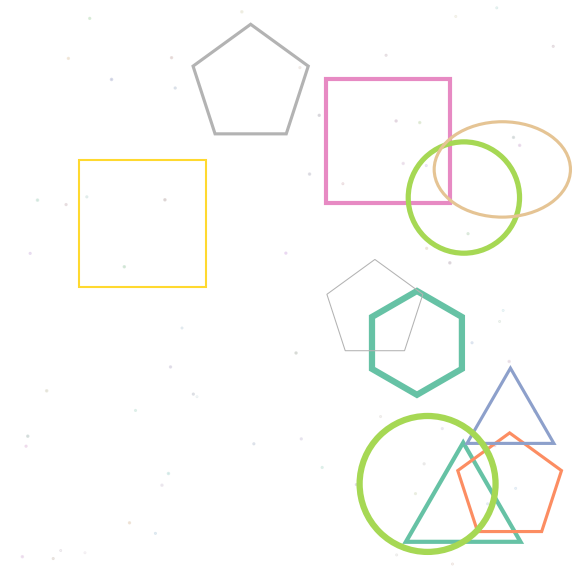[{"shape": "hexagon", "thickness": 3, "radius": 0.45, "center": [0.722, 0.405]}, {"shape": "triangle", "thickness": 2, "radius": 0.57, "center": [0.802, 0.118]}, {"shape": "pentagon", "thickness": 1.5, "radius": 0.47, "center": [0.882, 0.155]}, {"shape": "triangle", "thickness": 1.5, "radius": 0.43, "center": [0.884, 0.275]}, {"shape": "square", "thickness": 2, "radius": 0.54, "center": [0.672, 0.755]}, {"shape": "circle", "thickness": 2.5, "radius": 0.48, "center": [0.803, 0.657]}, {"shape": "circle", "thickness": 3, "radius": 0.59, "center": [0.74, 0.161]}, {"shape": "square", "thickness": 1, "radius": 0.55, "center": [0.247, 0.612]}, {"shape": "oval", "thickness": 1.5, "radius": 0.59, "center": [0.87, 0.706]}, {"shape": "pentagon", "thickness": 1.5, "radius": 0.52, "center": [0.434, 0.852]}, {"shape": "pentagon", "thickness": 0.5, "radius": 0.44, "center": [0.649, 0.463]}]